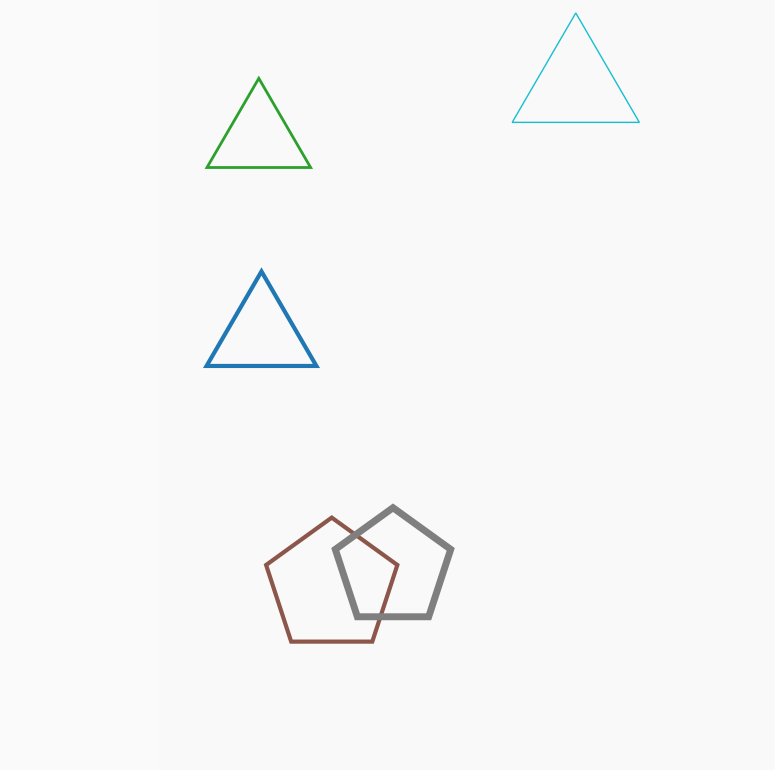[{"shape": "triangle", "thickness": 1.5, "radius": 0.41, "center": [0.337, 0.566]}, {"shape": "triangle", "thickness": 1, "radius": 0.39, "center": [0.334, 0.821]}, {"shape": "pentagon", "thickness": 1.5, "radius": 0.45, "center": [0.428, 0.239]}, {"shape": "pentagon", "thickness": 2.5, "radius": 0.39, "center": [0.507, 0.262]}, {"shape": "triangle", "thickness": 0.5, "radius": 0.47, "center": [0.743, 0.888]}]